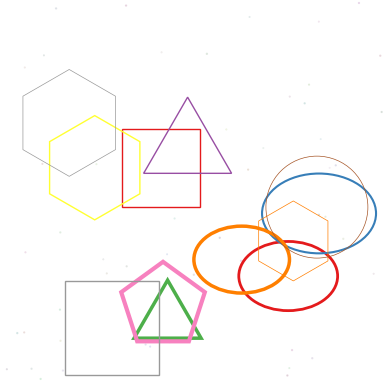[{"shape": "oval", "thickness": 2, "radius": 0.64, "center": [0.749, 0.283]}, {"shape": "square", "thickness": 1, "radius": 0.51, "center": [0.418, 0.564]}, {"shape": "oval", "thickness": 1.5, "radius": 0.74, "center": [0.829, 0.446]}, {"shape": "triangle", "thickness": 2.5, "radius": 0.5, "center": [0.435, 0.172]}, {"shape": "triangle", "thickness": 1, "radius": 0.66, "center": [0.487, 0.616]}, {"shape": "hexagon", "thickness": 0.5, "radius": 0.52, "center": [0.762, 0.374]}, {"shape": "oval", "thickness": 2.5, "radius": 0.62, "center": [0.628, 0.326]}, {"shape": "hexagon", "thickness": 1, "radius": 0.68, "center": [0.246, 0.564]}, {"shape": "circle", "thickness": 0.5, "radius": 0.66, "center": [0.823, 0.462]}, {"shape": "pentagon", "thickness": 3, "radius": 0.57, "center": [0.423, 0.206]}, {"shape": "hexagon", "thickness": 0.5, "radius": 0.69, "center": [0.18, 0.681]}, {"shape": "square", "thickness": 1, "radius": 0.61, "center": [0.29, 0.148]}]